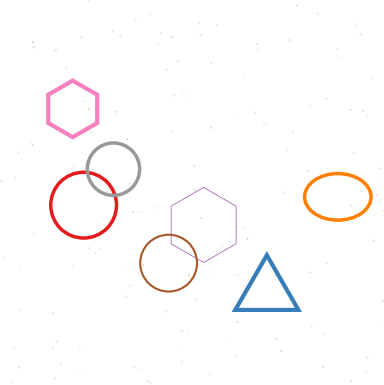[{"shape": "circle", "thickness": 2.5, "radius": 0.43, "center": [0.217, 0.467]}, {"shape": "triangle", "thickness": 3, "radius": 0.47, "center": [0.693, 0.242]}, {"shape": "hexagon", "thickness": 0.5, "radius": 0.49, "center": [0.529, 0.416]}, {"shape": "oval", "thickness": 2.5, "radius": 0.43, "center": [0.877, 0.489]}, {"shape": "circle", "thickness": 1.5, "radius": 0.37, "center": [0.438, 0.317]}, {"shape": "hexagon", "thickness": 3, "radius": 0.37, "center": [0.189, 0.717]}, {"shape": "circle", "thickness": 2.5, "radius": 0.34, "center": [0.295, 0.561]}]